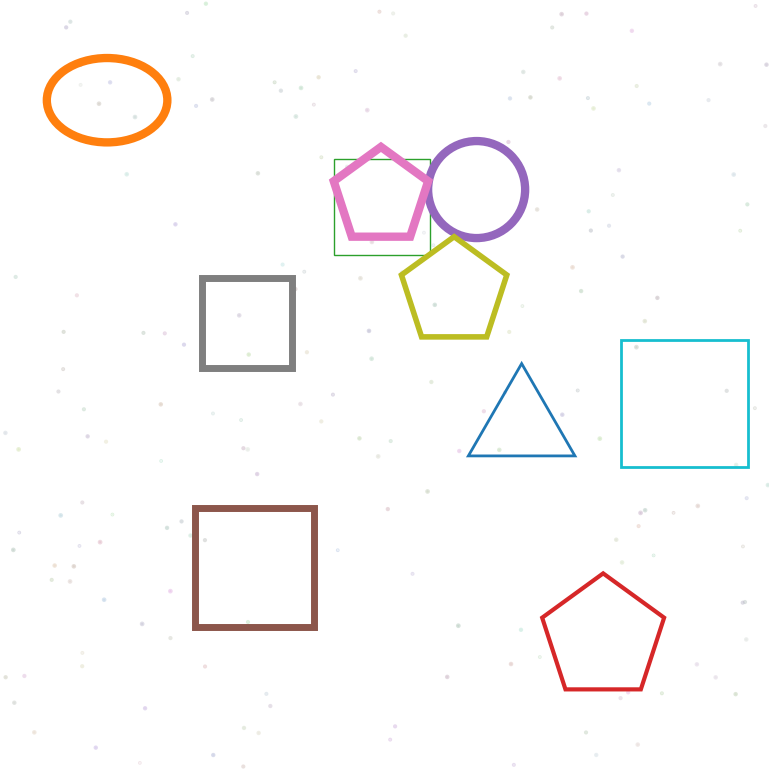[{"shape": "triangle", "thickness": 1, "radius": 0.4, "center": [0.677, 0.448]}, {"shape": "oval", "thickness": 3, "radius": 0.39, "center": [0.139, 0.87]}, {"shape": "square", "thickness": 0.5, "radius": 0.31, "center": [0.496, 0.731]}, {"shape": "pentagon", "thickness": 1.5, "radius": 0.42, "center": [0.783, 0.172]}, {"shape": "circle", "thickness": 3, "radius": 0.32, "center": [0.619, 0.754]}, {"shape": "square", "thickness": 2.5, "radius": 0.39, "center": [0.331, 0.263]}, {"shape": "pentagon", "thickness": 3, "radius": 0.32, "center": [0.495, 0.745]}, {"shape": "square", "thickness": 2.5, "radius": 0.29, "center": [0.321, 0.58]}, {"shape": "pentagon", "thickness": 2, "radius": 0.36, "center": [0.59, 0.621]}, {"shape": "square", "thickness": 1, "radius": 0.41, "center": [0.889, 0.476]}]